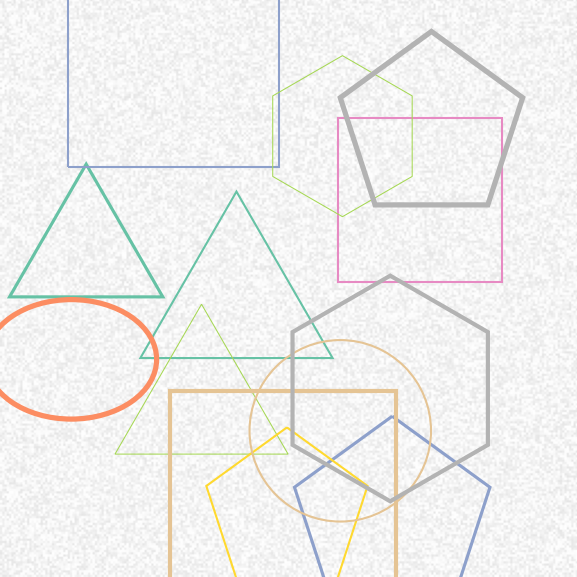[{"shape": "triangle", "thickness": 1, "radius": 0.96, "center": [0.409, 0.475]}, {"shape": "triangle", "thickness": 1.5, "radius": 0.77, "center": [0.149, 0.562]}, {"shape": "oval", "thickness": 2.5, "radius": 0.74, "center": [0.123, 0.377]}, {"shape": "square", "thickness": 1, "radius": 0.91, "center": [0.3, 0.892]}, {"shape": "pentagon", "thickness": 1.5, "radius": 0.89, "center": [0.679, 0.1]}, {"shape": "square", "thickness": 1, "radius": 0.71, "center": [0.728, 0.653]}, {"shape": "triangle", "thickness": 0.5, "radius": 0.87, "center": [0.349, 0.299]}, {"shape": "hexagon", "thickness": 0.5, "radius": 0.7, "center": [0.593, 0.763]}, {"shape": "pentagon", "thickness": 1, "radius": 0.73, "center": [0.497, 0.112]}, {"shape": "square", "thickness": 2, "radius": 0.98, "center": [0.49, 0.127]}, {"shape": "circle", "thickness": 1, "radius": 0.79, "center": [0.589, 0.253]}, {"shape": "hexagon", "thickness": 2, "radius": 0.98, "center": [0.676, 0.326]}, {"shape": "pentagon", "thickness": 2.5, "radius": 0.83, "center": [0.747, 0.779]}]